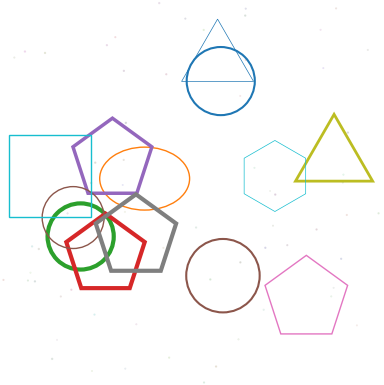[{"shape": "circle", "thickness": 1.5, "radius": 0.44, "center": [0.573, 0.789]}, {"shape": "triangle", "thickness": 0.5, "radius": 0.54, "center": [0.565, 0.842]}, {"shape": "oval", "thickness": 1, "radius": 0.58, "center": [0.376, 0.536]}, {"shape": "circle", "thickness": 3, "radius": 0.43, "center": [0.209, 0.386]}, {"shape": "pentagon", "thickness": 3, "radius": 0.54, "center": [0.274, 0.338]}, {"shape": "pentagon", "thickness": 2.5, "radius": 0.54, "center": [0.292, 0.585]}, {"shape": "circle", "thickness": 1.5, "radius": 0.48, "center": [0.579, 0.284]}, {"shape": "circle", "thickness": 1, "radius": 0.4, "center": [0.19, 0.435]}, {"shape": "pentagon", "thickness": 1, "radius": 0.56, "center": [0.796, 0.224]}, {"shape": "pentagon", "thickness": 3, "radius": 0.55, "center": [0.353, 0.385]}, {"shape": "triangle", "thickness": 2, "radius": 0.58, "center": [0.868, 0.587]}, {"shape": "square", "thickness": 1, "radius": 0.53, "center": [0.13, 0.543]}, {"shape": "hexagon", "thickness": 0.5, "radius": 0.46, "center": [0.714, 0.543]}]